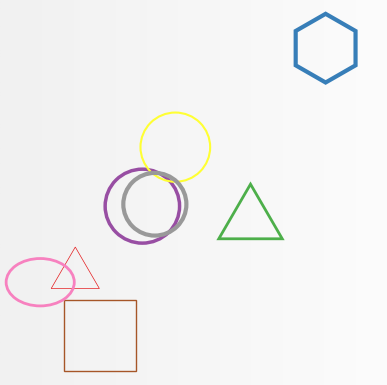[{"shape": "triangle", "thickness": 0.5, "radius": 0.36, "center": [0.194, 0.286]}, {"shape": "hexagon", "thickness": 3, "radius": 0.45, "center": [0.84, 0.875]}, {"shape": "triangle", "thickness": 2, "radius": 0.47, "center": [0.646, 0.427]}, {"shape": "circle", "thickness": 2.5, "radius": 0.48, "center": [0.367, 0.465]}, {"shape": "circle", "thickness": 1.5, "radius": 0.45, "center": [0.452, 0.618]}, {"shape": "square", "thickness": 1, "radius": 0.46, "center": [0.258, 0.129]}, {"shape": "oval", "thickness": 2, "radius": 0.44, "center": [0.104, 0.267]}, {"shape": "circle", "thickness": 3, "radius": 0.41, "center": [0.4, 0.469]}]